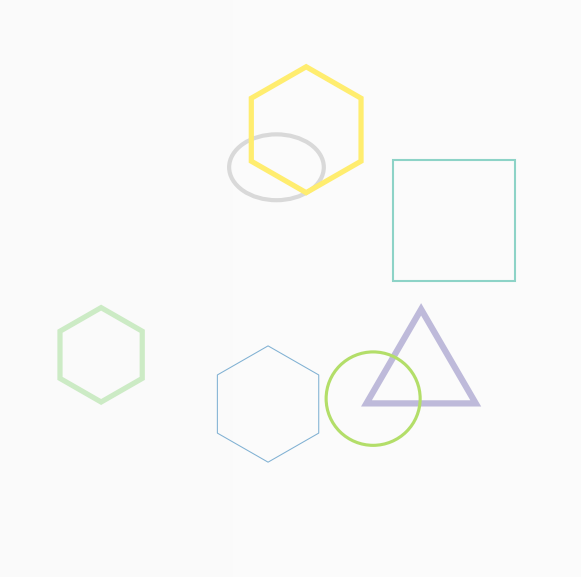[{"shape": "square", "thickness": 1, "radius": 0.52, "center": [0.781, 0.617]}, {"shape": "triangle", "thickness": 3, "radius": 0.54, "center": [0.724, 0.355]}, {"shape": "hexagon", "thickness": 0.5, "radius": 0.5, "center": [0.461, 0.3]}, {"shape": "circle", "thickness": 1.5, "radius": 0.4, "center": [0.642, 0.309]}, {"shape": "oval", "thickness": 2, "radius": 0.41, "center": [0.476, 0.709]}, {"shape": "hexagon", "thickness": 2.5, "radius": 0.41, "center": [0.174, 0.385]}, {"shape": "hexagon", "thickness": 2.5, "radius": 0.55, "center": [0.527, 0.775]}]